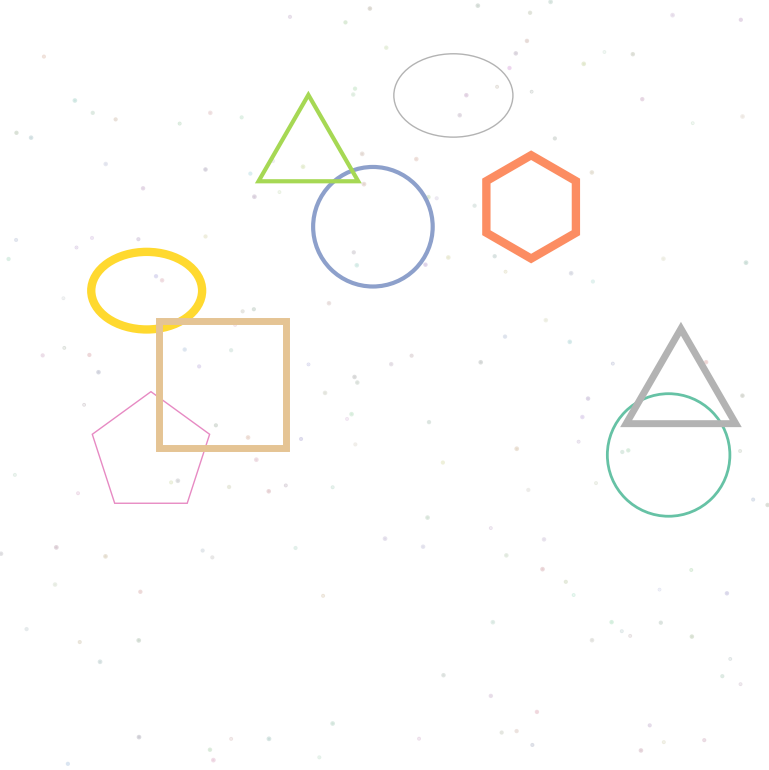[{"shape": "circle", "thickness": 1, "radius": 0.4, "center": [0.868, 0.409]}, {"shape": "hexagon", "thickness": 3, "radius": 0.34, "center": [0.69, 0.731]}, {"shape": "circle", "thickness": 1.5, "radius": 0.39, "center": [0.484, 0.706]}, {"shape": "pentagon", "thickness": 0.5, "radius": 0.4, "center": [0.196, 0.411]}, {"shape": "triangle", "thickness": 1.5, "radius": 0.37, "center": [0.4, 0.802]}, {"shape": "oval", "thickness": 3, "radius": 0.36, "center": [0.191, 0.623]}, {"shape": "square", "thickness": 2.5, "radius": 0.41, "center": [0.289, 0.501]}, {"shape": "oval", "thickness": 0.5, "radius": 0.39, "center": [0.589, 0.876]}, {"shape": "triangle", "thickness": 2.5, "radius": 0.41, "center": [0.884, 0.491]}]